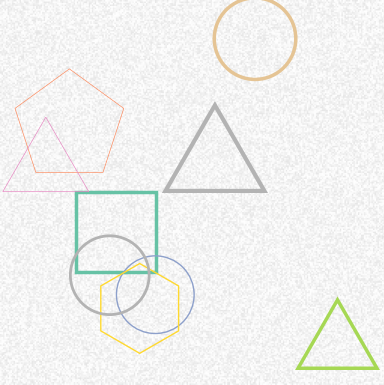[{"shape": "square", "thickness": 2.5, "radius": 0.52, "center": [0.302, 0.398]}, {"shape": "pentagon", "thickness": 0.5, "radius": 0.74, "center": [0.18, 0.673]}, {"shape": "circle", "thickness": 1, "radius": 0.5, "center": [0.403, 0.235]}, {"shape": "triangle", "thickness": 0.5, "radius": 0.64, "center": [0.119, 0.567]}, {"shape": "triangle", "thickness": 2.5, "radius": 0.59, "center": [0.877, 0.103]}, {"shape": "hexagon", "thickness": 1, "radius": 0.58, "center": [0.363, 0.199]}, {"shape": "circle", "thickness": 2.5, "radius": 0.53, "center": [0.662, 0.9]}, {"shape": "circle", "thickness": 2, "radius": 0.51, "center": [0.285, 0.285]}, {"shape": "triangle", "thickness": 3, "radius": 0.74, "center": [0.558, 0.578]}]